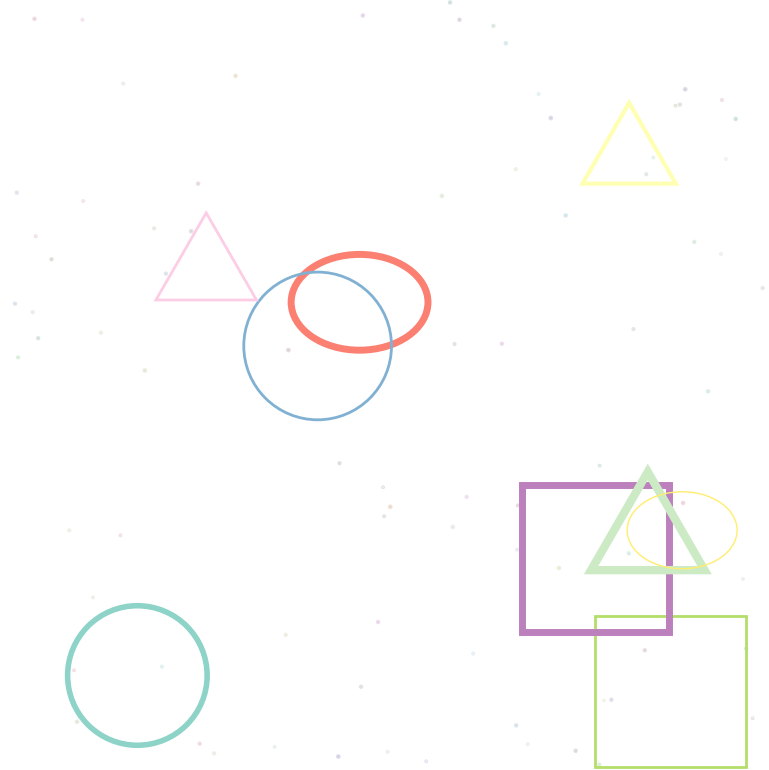[{"shape": "circle", "thickness": 2, "radius": 0.45, "center": [0.178, 0.123]}, {"shape": "triangle", "thickness": 1.5, "radius": 0.35, "center": [0.817, 0.797]}, {"shape": "oval", "thickness": 2.5, "radius": 0.44, "center": [0.467, 0.607]}, {"shape": "circle", "thickness": 1, "radius": 0.48, "center": [0.413, 0.551]}, {"shape": "square", "thickness": 1, "radius": 0.49, "center": [0.87, 0.102]}, {"shape": "triangle", "thickness": 1, "radius": 0.38, "center": [0.268, 0.648]}, {"shape": "square", "thickness": 2.5, "radius": 0.48, "center": [0.773, 0.274]}, {"shape": "triangle", "thickness": 3, "radius": 0.43, "center": [0.841, 0.302]}, {"shape": "oval", "thickness": 0.5, "radius": 0.36, "center": [0.886, 0.311]}]